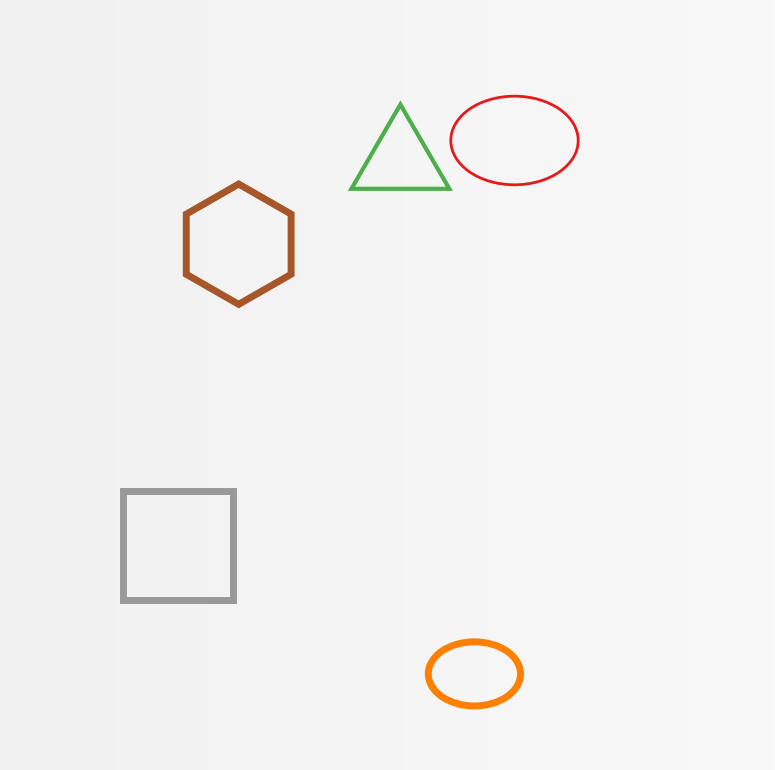[{"shape": "oval", "thickness": 1, "radius": 0.41, "center": [0.664, 0.818]}, {"shape": "triangle", "thickness": 1.5, "radius": 0.36, "center": [0.517, 0.791]}, {"shape": "oval", "thickness": 2.5, "radius": 0.3, "center": [0.612, 0.125]}, {"shape": "hexagon", "thickness": 2.5, "radius": 0.39, "center": [0.308, 0.683]}, {"shape": "square", "thickness": 2.5, "radius": 0.35, "center": [0.23, 0.291]}]